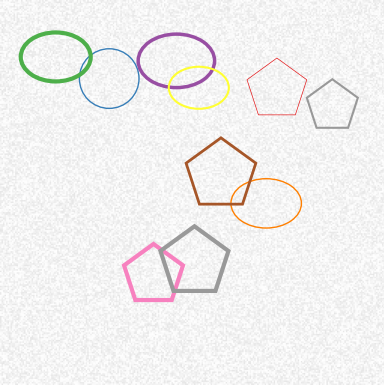[{"shape": "pentagon", "thickness": 0.5, "radius": 0.41, "center": [0.719, 0.768]}, {"shape": "circle", "thickness": 1, "radius": 0.39, "center": [0.284, 0.796]}, {"shape": "oval", "thickness": 3, "radius": 0.45, "center": [0.145, 0.852]}, {"shape": "oval", "thickness": 2.5, "radius": 0.5, "center": [0.458, 0.842]}, {"shape": "oval", "thickness": 1, "radius": 0.46, "center": [0.691, 0.472]}, {"shape": "oval", "thickness": 1.5, "radius": 0.39, "center": [0.516, 0.772]}, {"shape": "pentagon", "thickness": 2, "radius": 0.48, "center": [0.574, 0.547]}, {"shape": "pentagon", "thickness": 3, "radius": 0.4, "center": [0.399, 0.286]}, {"shape": "pentagon", "thickness": 3, "radius": 0.46, "center": [0.505, 0.319]}, {"shape": "pentagon", "thickness": 1.5, "radius": 0.35, "center": [0.863, 0.724]}]